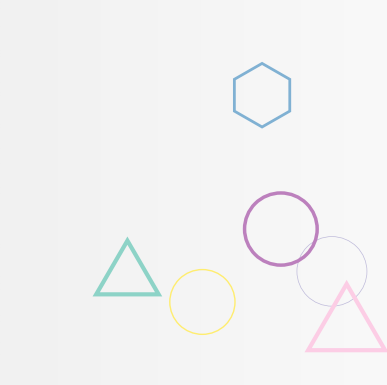[{"shape": "triangle", "thickness": 3, "radius": 0.46, "center": [0.329, 0.282]}, {"shape": "circle", "thickness": 0.5, "radius": 0.45, "center": [0.857, 0.295]}, {"shape": "hexagon", "thickness": 2, "radius": 0.41, "center": [0.676, 0.753]}, {"shape": "triangle", "thickness": 3, "radius": 0.57, "center": [0.895, 0.148]}, {"shape": "circle", "thickness": 2.5, "radius": 0.47, "center": [0.725, 0.405]}, {"shape": "circle", "thickness": 1, "radius": 0.42, "center": [0.522, 0.216]}]